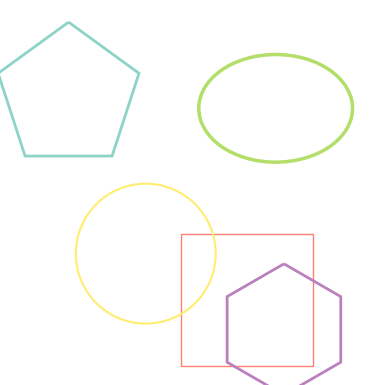[{"shape": "pentagon", "thickness": 2, "radius": 0.96, "center": [0.178, 0.75]}, {"shape": "square", "thickness": 1, "radius": 0.85, "center": [0.641, 0.222]}, {"shape": "oval", "thickness": 2.5, "radius": 1.0, "center": [0.716, 0.719]}, {"shape": "hexagon", "thickness": 2, "radius": 0.85, "center": [0.738, 0.144]}, {"shape": "circle", "thickness": 1.5, "radius": 0.91, "center": [0.379, 0.341]}]